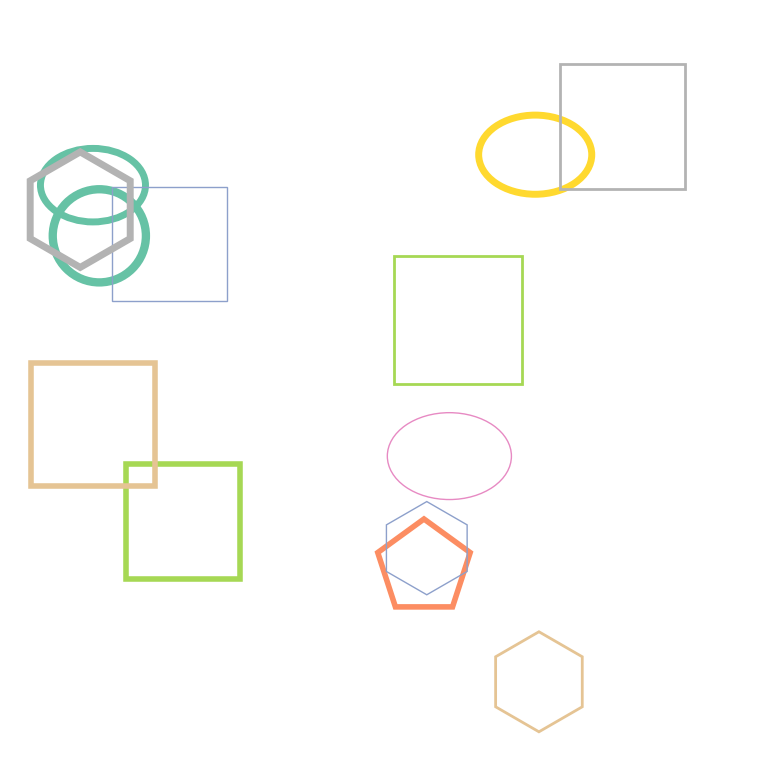[{"shape": "oval", "thickness": 2.5, "radius": 0.34, "center": [0.121, 0.76]}, {"shape": "circle", "thickness": 3, "radius": 0.3, "center": [0.129, 0.694]}, {"shape": "pentagon", "thickness": 2, "radius": 0.32, "center": [0.551, 0.263]}, {"shape": "square", "thickness": 0.5, "radius": 0.37, "center": [0.22, 0.683]}, {"shape": "hexagon", "thickness": 0.5, "radius": 0.3, "center": [0.554, 0.288]}, {"shape": "oval", "thickness": 0.5, "radius": 0.4, "center": [0.584, 0.408]}, {"shape": "square", "thickness": 1, "radius": 0.42, "center": [0.595, 0.585]}, {"shape": "square", "thickness": 2, "radius": 0.37, "center": [0.238, 0.323]}, {"shape": "oval", "thickness": 2.5, "radius": 0.37, "center": [0.695, 0.799]}, {"shape": "square", "thickness": 2, "radius": 0.4, "center": [0.121, 0.449]}, {"shape": "hexagon", "thickness": 1, "radius": 0.32, "center": [0.7, 0.115]}, {"shape": "hexagon", "thickness": 2.5, "radius": 0.37, "center": [0.104, 0.728]}, {"shape": "square", "thickness": 1, "radius": 0.41, "center": [0.809, 0.836]}]